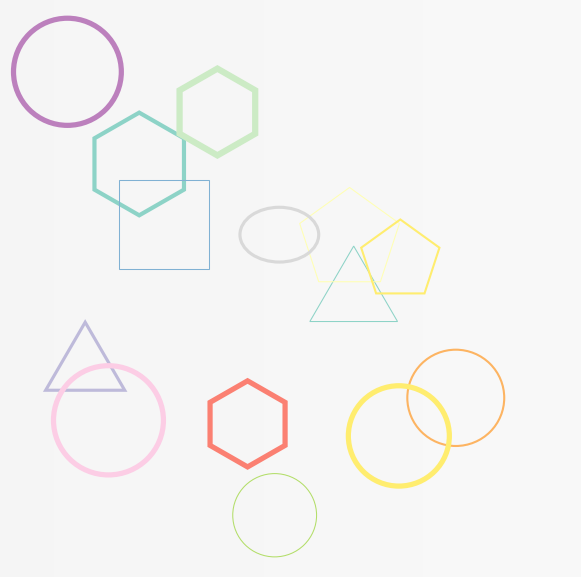[{"shape": "triangle", "thickness": 0.5, "radius": 0.44, "center": [0.608, 0.486]}, {"shape": "hexagon", "thickness": 2, "radius": 0.44, "center": [0.24, 0.715]}, {"shape": "pentagon", "thickness": 0.5, "radius": 0.45, "center": [0.601, 0.584]}, {"shape": "triangle", "thickness": 1.5, "radius": 0.39, "center": [0.147, 0.363]}, {"shape": "hexagon", "thickness": 2.5, "radius": 0.37, "center": [0.426, 0.265]}, {"shape": "square", "thickness": 0.5, "radius": 0.39, "center": [0.282, 0.61]}, {"shape": "circle", "thickness": 1, "radius": 0.42, "center": [0.784, 0.31]}, {"shape": "circle", "thickness": 0.5, "radius": 0.36, "center": [0.473, 0.107]}, {"shape": "circle", "thickness": 2.5, "radius": 0.47, "center": [0.187, 0.271]}, {"shape": "oval", "thickness": 1.5, "radius": 0.34, "center": [0.481, 0.593]}, {"shape": "circle", "thickness": 2.5, "radius": 0.46, "center": [0.116, 0.875]}, {"shape": "hexagon", "thickness": 3, "radius": 0.38, "center": [0.374, 0.805]}, {"shape": "pentagon", "thickness": 1, "radius": 0.35, "center": [0.689, 0.548]}, {"shape": "circle", "thickness": 2.5, "radius": 0.43, "center": [0.686, 0.244]}]